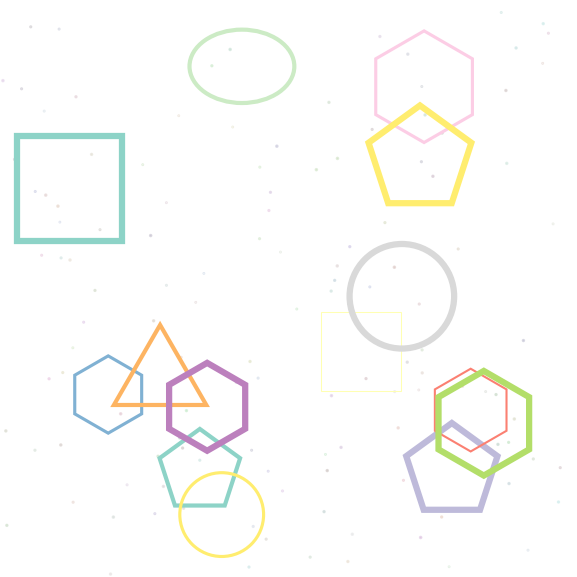[{"shape": "pentagon", "thickness": 2, "radius": 0.37, "center": [0.346, 0.183]}, {"shape": "square", "thickness": 3, "radius": 0.45, "center": [0.121, 0.672]}, {"shape": "square", "thickness": 0.5, "radius": 0.35, "center": [0.626, 0.39]}, {"shape": "pentagon", "thickness": 3, "radius": 0.42, "center": [0.782, 0.184]}, {"shape": "hexagon", "thickness": 1, "radius": 0.36, "center": [0.815, 0.289]}, {"shape": "hexagon", "thickness": 1.5, "radius": 0.33, "center": [0.187, 0.316]}, {"shape": "triangle", "thickness": 2, "radius": 0.46, "center": [0.277, 0.344]}, {"shape": "hexagon", "thickness": 3, "radius": 0.45, "center": [0.838, 0.266]}, {"shape": "hexagon", "thickness": 1.5, "radius": 0.48, "center": [0.734, 0.849]}, {"shape": "circle", "thickness": 3, "radius": 0.45, "center": [0.696, 0.486]}, {"shape": "hexagon", "thickness": 3, "radius": 0.38, "center": [0.359, 0.295]}, {"shape": "oval", "thickness": 2, "radius": 0.45, "center": [0.419, 0.884]}, {"shape": "circle", "thickness": 1.5, "radius": 0.36, "center": [0.384, 0.108]}, {"shape": "pentagon", "thickness": 3, "radius": 0.47, "center": [0.727, 0.723]}]